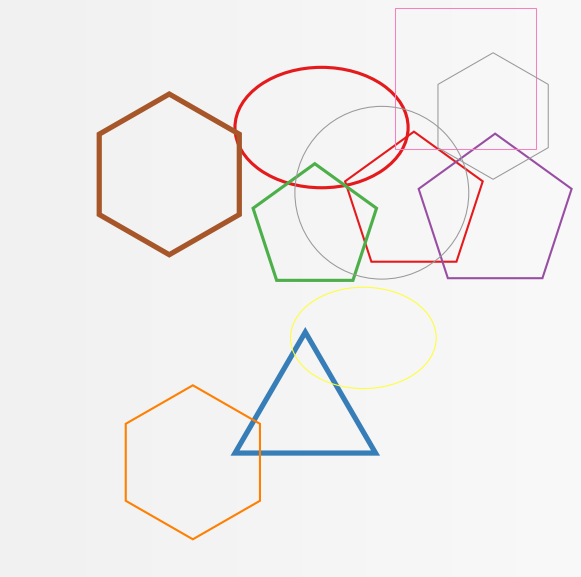[{"shape": "oval", "thickness": 1.5, "radius": 0.74, "center": [0.553, 0.778]}, {"shape": "pentagon", "thickness": 1, "radius": 0.62, "center": [0.712, 0.647]}, {"shape": "triangle", "thickness": 2.5, "radius": 0.7, "center": [0.525, 0.284]}, {"shape": "pentagon", "thickness": 1.5, "radius": 0.56, "center": [0.542, 0.604]}, {"shape": "pentagon", "thickness": 1, "radius": 0.69, "center": [0.852, 0.629]}, {"shape": "hexagon", "thickness": 1, "radius": 0.67, "center": [0.332, 0.199]}, {"shape": "oval", "thickness": 0.5, "radius": 0.63, "center": [0.625, 0.414]}, {"shape": "hexagon", "thickness": 2.5, "radius": 0.7, "center": [0.291, 0.697]}, {"shape": "square", "thickness": 0.5, "radius": 0.61, "center": [0.801, 0.864]}, {"shape": "circle", "thickness": 0.5, "radius": 0.75, "center": [0.657, 0.665]}, {"shape": "hexagon", "thickness": 0.5, "radius": 0.55, "center": [0.848, 0.798]}]